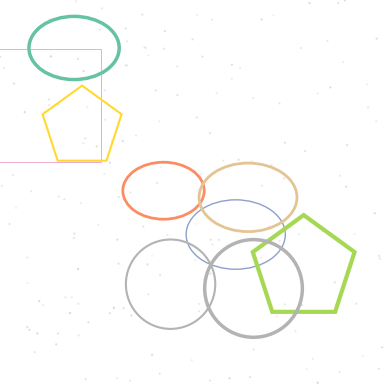[{"shape": "oval", "thickness": 2.5, "radius": 0.59, "center": [0.192, 0.875]}, {"shape": "oval", "thickness": 2, "radius": 0.53, "center": [0.425, 0.505]}, {"shape": "oval", "thickness": 1, "radius": 0.64, "center": [0.612, 0.391]}, {"shape": "square", "thickness": 0.5, "radius": 0.73, "center": [0.117, 0.726]}, {"shape": "pentagon", "thickness": 3, "radius": 0.69, "center": [0.789, 0.302]}, {"shape": "pentagon", "thickness": 1.5, "radius": 0.54, "center": [0.213, 0.67]}, {"shape": "oval", "thickness": 2, "radius": 0.64, "center": [0.644, 0.487]}, {"shape": "circle", "thickness": 2.5, "radius": 0.63, "center": [0.659, 0.251]}, {"shape": "circle", "thickness": 1.5, "radius": 0.58, "center": [0.443, 0.262]}]